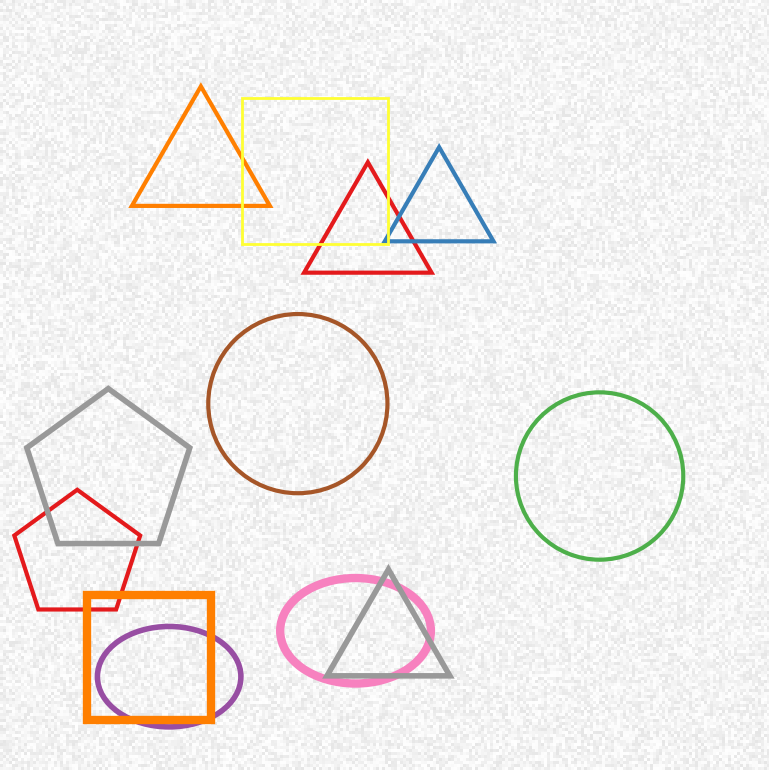[{"shape": "pentagon", "thickness": 1.5, "radius": 0.43, "center": [0.1, 0.278]}, {"shape": "triangle", "thickness": 1.5, "radius": 0.48, "center": [0.478, 0.694]}, {"shape": "triangle", "thickness": 1.5, "radius": 0.41, "center": [0.57, 0.727]}, {"shape": "circle", "thickness": 1.5, "radius": 0.54, "center": [0.779, 0.382]}, {"shape": "oval", "thickness": 2, "radius": 0.47, "center": [0.22, 0.121]}, {"shape": "square", "thickness": 3, "radius": 0.4, "center": [0.194, 0.147]}, {"shape": "triangle", "thickness": 1.5, "radius": 0.52, "center": [0.261, 0.784]}, {"shape": "square", "thickness": 1, "radius": 0.47, "center": [0.409, 0.778]}, {"shape": "circle", "thickness": 1.5, "radius": 0.58, "center": [0.387, 0.476]}, {"shape": "oval", "thickness": 3, "radius": 0.49, "center": [0.462, 0.181]}, {"shape": "pentagon", "thickness": 2, "radius": 0.56, "center": [0.141, 0.384]}, {"shape": "triangle", "thickness": 2, "radius": 0.46, "center": [0.504, 0.168]}]